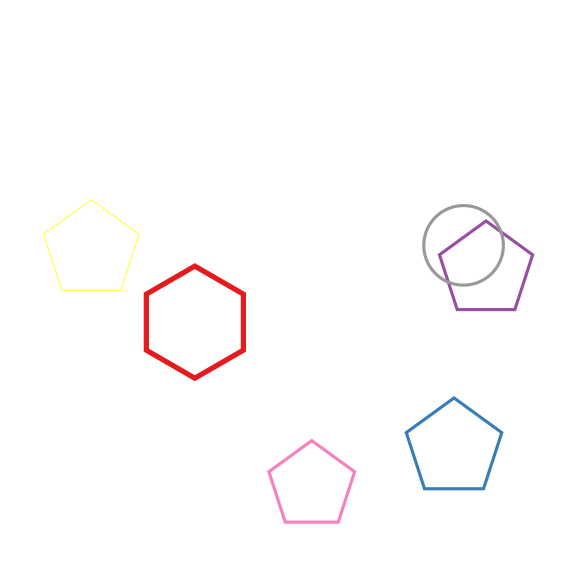[{"shape": "hexagon", "thickness": 2.5, "radius": 0.49, "center": [0.337, 0.441]}, {"shape": "pentagon", "thickness": 1.5, "radius": 0.43, "center": [0.786, 0.223]}, {"shape": "pentagon", "thickness": 1.5, "radius": 0.42, "center": [0.842, 0.532]}, {"shape": "pentagon", "thickness": 0.5, "radius": 0.43, "center": [0.158, 0.567]}, {"shape": "pentagon", "thickness": 1.5, "radius": 0.39, "center": [0.54, 0.158]}, {"shape": "circle", "thickness": 1.5, "radius": 0.34, "center": [0.803, 0.574]}]